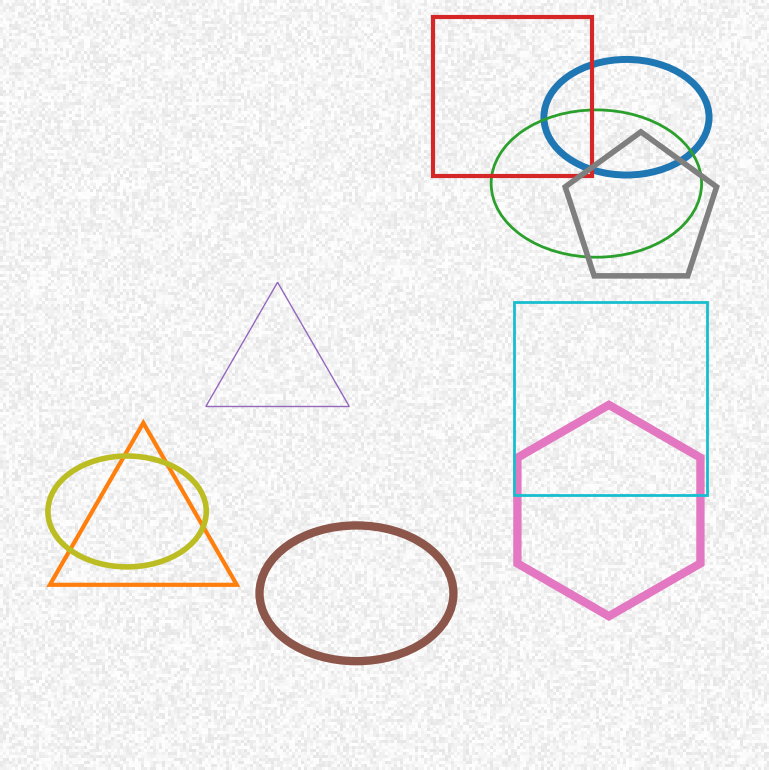[{"shape": "oval", "thickness": 2.5, "radius": 0.54, "center": [0.814, 0.848]}, {"shape": "triangle", "thickness": 1.5, "radius": 0.7, "center": [0.186, 0.311]}, {"shape": "oval", "thickness": 1, "radius": 0.68, "center": [0.775, 0.762]}, {"shape": "square", "thickness": 1.5, "radius": 0.52, "center": [0.666, 0.875]}, {"shape": "triangle", "thickness": 0.5, "radius": 0.54, "center": [0.36, 0.526]}, {"shape": "oval", "thickness": 3, "radius": 0.63, "center": [0.463, 0.229]}, {"shape": "hexagon", "thickness": 3, "radius": 0.69, "center": [0.791, 0.337]}, {"shape": "pentagon", "thickness": 2, "radius": 0.52, "center": [0.832, 0.725]}, {"shape": "oval", "thickness": 2, "radius": 0.51, "center": [0.165, 0.336]}, {"shape": "square", "thickness": 1, "radius": 0.63, "center": [0.793, 0.483]}]